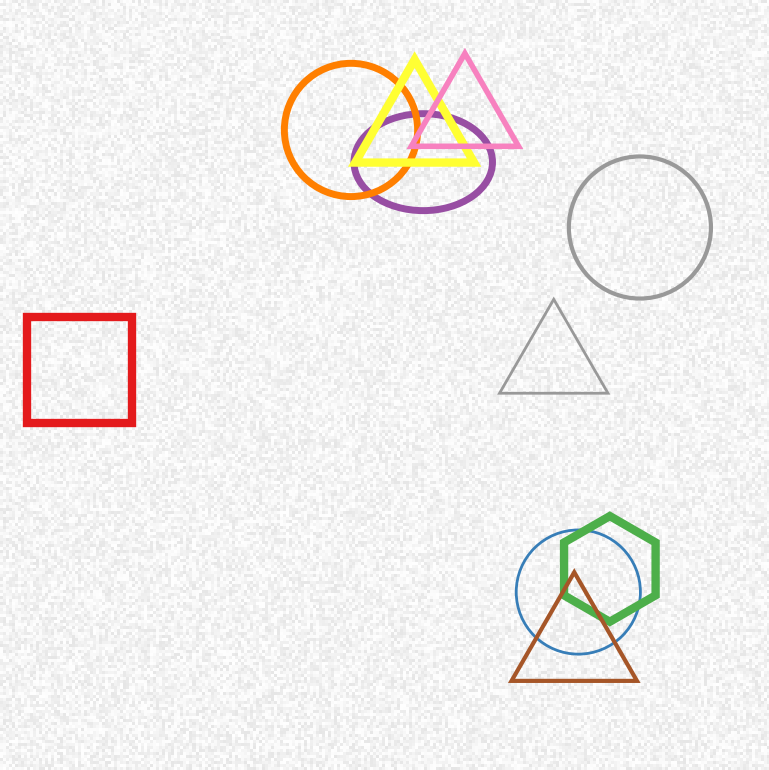[{"shape": "square", "thickness": 3, "radius": 0.34, "center": [0.103, 0.52]}, {"shape": "circle", "thickness": 1, "radius": 0.4, "center": [0.751, 0.231]}, {"shape": "hexagon", "thickness": 3, "radius": 0.34, "center": [0.792, 0.261]}, {"shape": "oval", "thickness": 2.5, "radius": 0.45, "center": [0.55, 0.789]}, {"shape": "circle", "thickness": 2.5, "radius": 0.43, "center": [0.456, 0.831]}, {"shape": "triangle", "thickness": 3, "radius": 0.45, "center": [0.539, 0.833]}, {"shape": "triangle", "thickness": 1.5, "radius": 0.47, "center": [0.746, 0.163]}, {"shape": "triangle", "thickness": 2, "radius": 0.4, "center": [0.604, 0.85]}, {"shape": "triangle", "thickness": 1, "radius": 0.41, "center": [0.719, 0.53]}, {"shape": "circle", "thickness": 1.5, "radius": 0.46, "center": [0.831, 0.705]}]